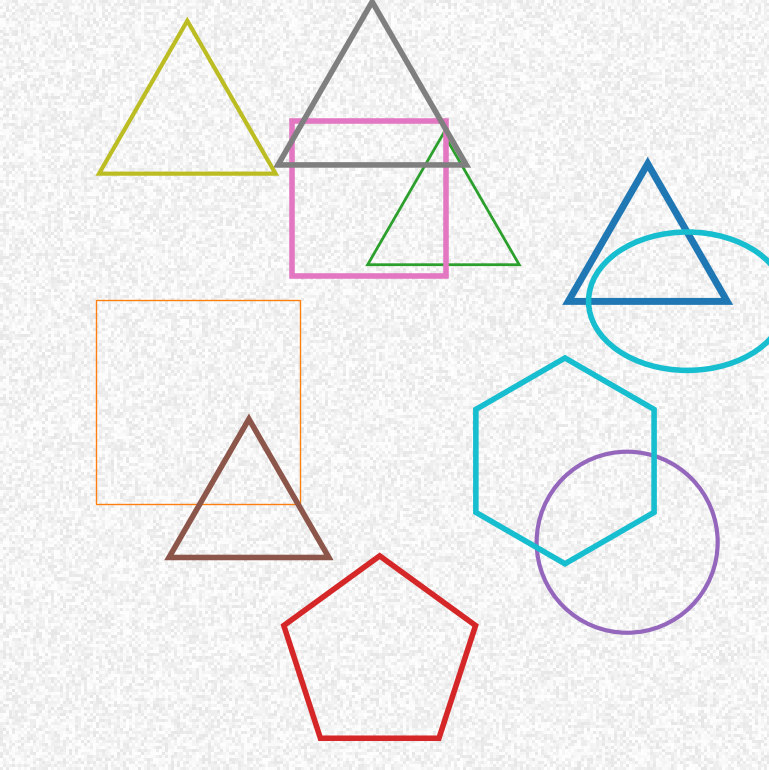[{"shape": "triangle", "thickness": 2.5, "radius": 0.6, "center": [0.841, 0.668]}, {"shape": "square", "thickness": 0.5, "radius": 0.66, "center": [0.257, 0.478]}, {"shape": "triangle", "thickness": 1, "radius": 0.57, "center": [0.576, 0.713]}, {"shape": "pentagon", "thickness": 2, "radius": 0.65, "center": [0.493, 0.147]}, {"shape": "circle", "thickness": 1.5, "radius": 0.59, "center": [0.814, 0.296]}, {"shape": "triangle", "thickness": 2, "radius": 0.6, "center": [0.323, 0.336]}, {"shape": "square", "thickness": 2, "radius": 0.5, "center": [0.479, 0.742]}, {"shape": "triangle", "thickness": 2, "radius": 0.71, "center": [0.483, 0.856]}, {"shape": "triangle", "thickness": 1.5, "radius": 0.66, "center": [0.243, 0.841]}, {"shape": "oval", "thickness": 2, "radius": 0.64, "center": [0.893, 0.609]}, {"shape": "hexagon", "thickness": 2, "radius": 0.67, "center": [0.734, 0.401]}]